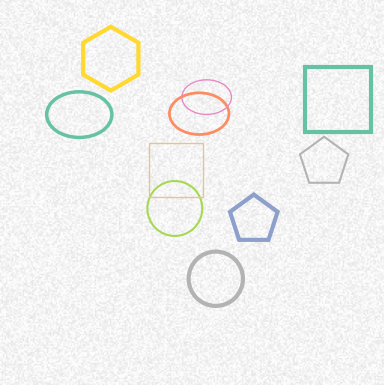[{"shape": "oval", "thickness": 2.5, "radius": 0.42, "center": [0.206, 0.702]}, {"shape": "square", "thickness": 3, "radius": 0.43, "center": [0.878, 0.742]}, {"shape": "oval", "thickness": 2, "radius": 0.39, "center": [0.517, 0.705]}, {"shape": "pentagon", "thickness": 3, "radius": 0.33, "center": [0.659, 0.43]}, {"shape": "oval", "thickness": 1, "radius": 0.32, "center": [0.537, 0.748]}, {"shape": "circle", "thickness": 1.5, "radius": 0.36, "center": [0.454, 0.459]}, {"shape": "hexagon", "thickness": 3, "radius": 0.41, "center": [0.288, 0.848]}, {"shape": "square", "thickness": 1, "radius": 0.35, "center": [0.458, 0.559]}, {"shape": "pentagon", "thickness": 1.5, "radius": 0.33, "center": [0.842, 0.579]}, {"shape": "circle", "thickness": 3, "radius": 0.35, "center": [0.561, 0.276]}]